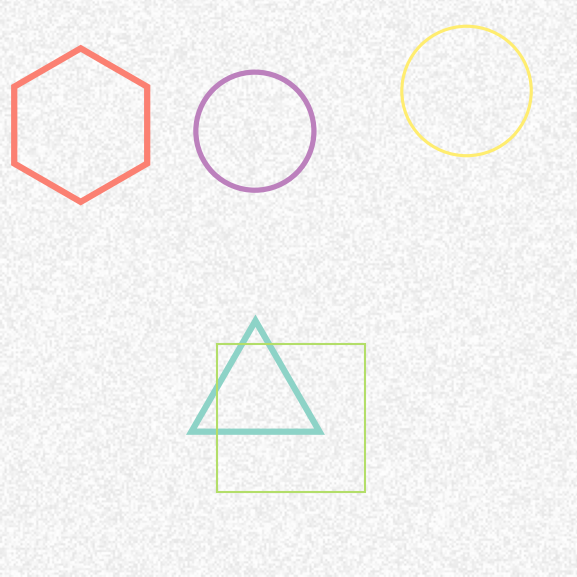[{"shape": "triangle", "thickness": 3, "radius": 0.64, "center": [0.442, 0.316]}, {"shape": "hexagon", "thickness": 3, "radius": 0.66, "center": [0.14, 0.782]}, {"shape": "square", "thickness": 1, "radius": 0.64, "center": [0.504, 0.275]}, {"shape": "circle", "thickness": 2.5, "radius": 0.51, "center": [0.441, 0.772]}, {"shape": "circle", "thickness": 1.5, "radius": 0.56, "center": [0.808, 0.842]}]